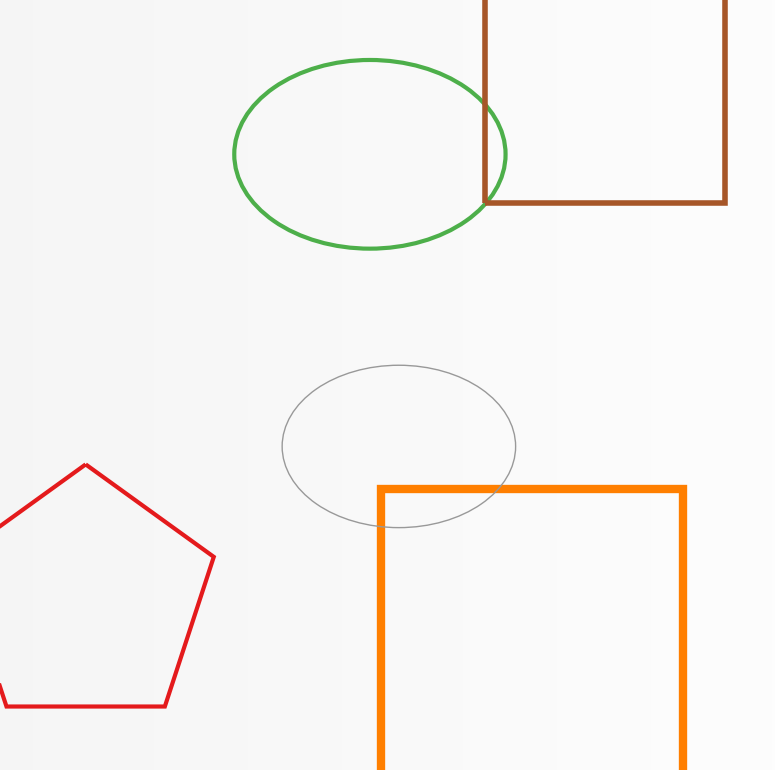[{"shape": "pentagon", "thickness": 1.5, "radius": 0.87, "center": [0.111, 0.223]}, {"shape": "oval", "thickness": 1.5, "radius": 0.88, "center": [0.477, 0.8]}, {"shape": "square", "thickness": 3, "radius": 0.97, "center": [0.687, 0.17]}, {"shape": "square", "thickness": 2, "radius": 0.77, "center": [0.781, 0.892]}, {"shape": "oval", "thickness": 0.5, "radius": 0.75, "center": [0.515, 0.42]}]